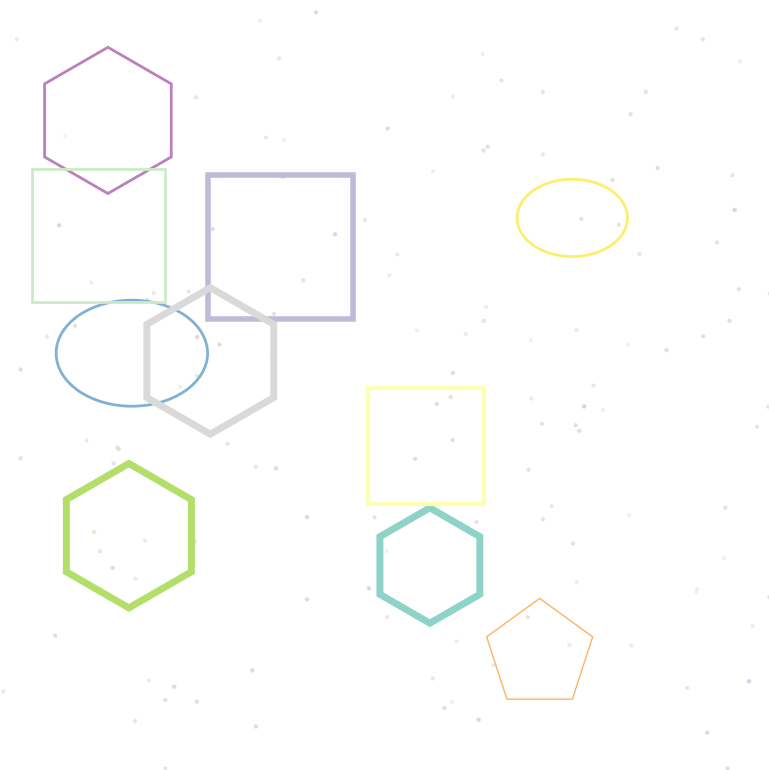[{"shape": "hexagon", "thickness": 2.5, "radius": 0.37, "center": [0.558, 0.266]}, {"shape": "square", "thickness": 1.5, "radius": 0.38, "center": [0.554, 0.421]}, {"shape": "square", "thickness": 2, "radius": 0.47, "center": [0.364, 0.679]}, {"shape": "oval", "thickness": 1, "radius": 0.49, "center": [0.171, 0.541]}, {"shape": "pentagon", "thickness": 0.5, "radius": 0.36, "center": [0.701, 0.151]}, {"shape": "hexagon", "thickness": 2.5, "radius": 0.47, "center": [0.167, 0.304]}, {"shape": "hexagon", "thickness": 2.5, "radius": 0.48, "center": [0.273, 0.531]}, {"shape": "hexagon", "thickness": 1, "radius": 0.47, "center": [0.14, 0.844]}, {"shape": "square", "thickness": 1, "radius": 0.43, "center": [0.128, 0.694]}, {"shape": "oval", "thickness": 1, "radius": 0.36, "center": [0.743, 0.717]}]